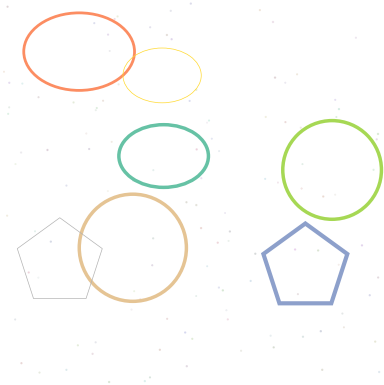[{"shape": "oval", "thickness": 2.5, "radius": 0.58, "center": [0.425, 0.595]}, {"shape": "oval", "thickness": 2, "radius": 0.72, "center": [0.206, 0.866]}, {"shape": "pentagon", "thickness": 3, "radius": 0.57, "center": [0.793, 0.305]}, {"shape": "circle", "thickness": 2.5, "radius": 0.64, "center": [0.863, 0.559]}, {"shape": "oval", "thickness": 0.5, "radius": 0.51, "center": [0.421, 0.804]}, {"shape": "circle", "thickness": 2.5, "radius": 0.7, "center": [0.345, 0.356]}, {"shape": "pentagon", "thickness": 0.5, "radius": 0.58, "center": [0.155, 0.318]}]